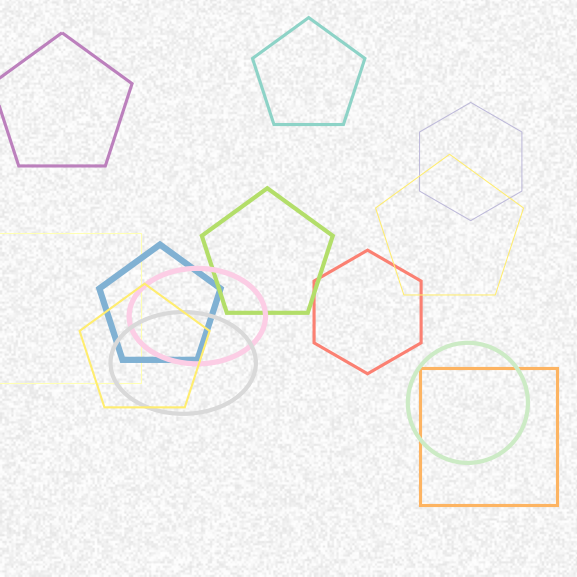[{"shape": "pentagon", "thickness": 1.5, "radius": 0.51, "center": [0.535, 0.866]}, {"shape": "square", "thickness": 0.5, "radius": 0.65, "center": [0.115, 0.465]}, {"shape": "hexagon", "thickness": 0.5, "radius": 0.51, "center": [0.815, 0.719]}, {"shape": "hexagon", "thickness": 1.5, "radius": 0.54, "center": [0.637, 0.459]}, {"shape": "pentagon", "thickness": 3, "radius": 0.55, "center": [0.277, 0.465]}, {"shape": "square", "thickness": 1.5, "radius": 0.59, "center": [0.845, 0.243]}, {"shape": "pentagon", "thickness": 2, "radius": 0.6, "center": [0.463, 0.554]}, {"shape": "oval", "thickness": 2.5, "radius": 0.59, "center": [0.342, 0.452]}, {"shape": "oval", "thickness": 2, "radius": 0.63, "center": [0.317, 0.371]}, {"shape": "pentagon", "thickness": 1.5, "radius": 0.64, "center": [0.107, 0.815]}, {"shape": "circle", "thickness": 2, "radius": 0.52, "center": [0.81, 0.302]}, {"shape": "pentagon", "thickness": 1, "radius": 0.59, "center": [0.25, 0.39]}, {"shape": "pentagon", "thickness": 0.5, "radius": 0.67, "center": [0.778, 0.597]}]